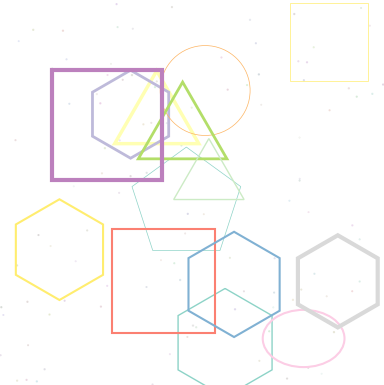[{"shape": "pentagon", "thickness": 0.5, "radius": 0.74, "center": [0.484, 0.469]}, {"shape": "hexagon", "thickness": 1, "radius": 0.7, "center": [0.585, 0.11]}, {"shape": "triangle", "thickness": 2.5, "radius": 0.63, "center": [0.407, 0.69]}, {"shape": "hexagon", "thickness": 2, "radius": 0.57, "center": [0.339, 0.703]}, {"shape": "square", "thickness": 1.5, "radius": 0.67, "center": [0.425, 0.27]}, {"shape": "hexagon", "thickness": 1.5, "radius": 0.68, "center": [0.608, 0.261]}, {"shape": "circle", "thickness": 0.5, "radius": 0.58, "center": [0.533, 0.765]}, {"shape": "triangle", "thickness": 2, "radius": 0.66, "center": [0.474, 0.654]}, {"shape": "oval", "thickness": 1.5, "radius": 0.53, "center": [0.789, 0.121]}, {"shape": "hexagon", "thickness": 3, "radius": 0.6, "center": [0.877, 0.269]}, {"shape": "square", "thickness": 3, "radius": 0.72, "center": [0.277, 0.675]}, {"shape": "triangle", "thickness": 1, "radius": 0.53, "center": [0.543, 0.535]}, {"shape": "hexagon", "thickness": 1.5, "radius": 0.65, "center": [0.154, 0.352]}, {"shape": "square", "thickness": 0.5, "radius": 0.5, "center": [0.855, 0.891]}]